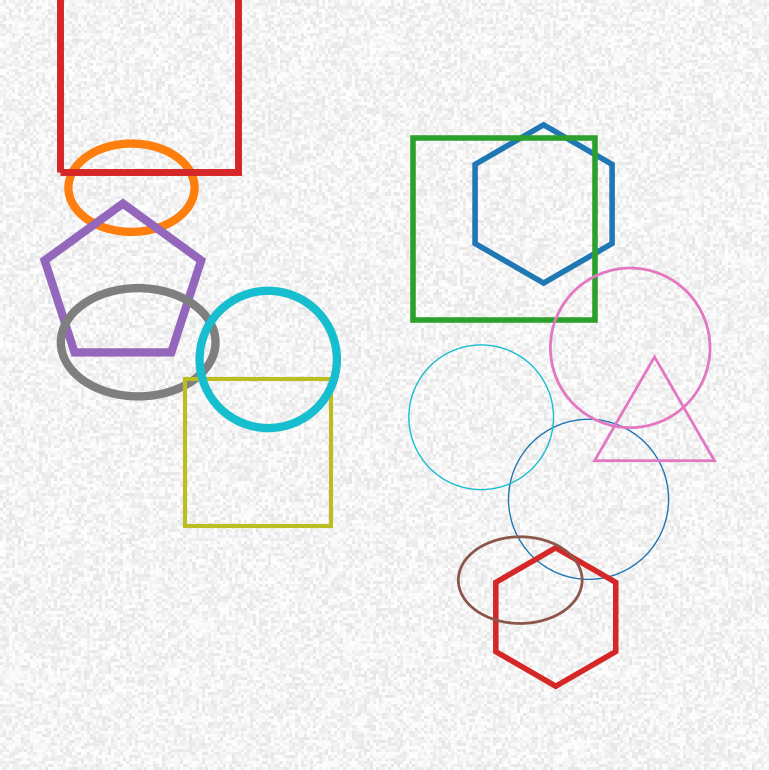[{"shape": "hexagon", "thickness": 2, "radius": 0.51, "center": [0.706, 0.735]}, {"shape": "circle", "thickness": 0.5, "radius": 0.52, "center": [0.764, 0.352]}, {"shape": "oval", "thickness": 3, "radius": 0.41, "center": [0.171, 0.756]}, {"shape": "square", "thickness": 2, "radius": 0.59, "center": [0.654, 0.703]}, {"shape": "square", "thickness": 2.5, "radius": 0.58, "center": [0.194, 0.892]}, {"shape": "hexagon", "thickness": 2, "radius": 0.45, "center": [0.722, 0.199]}, {"shape": "pentagon", "thickness": 3, "radius": 0.53, "center": [0.16, 0.629]}, {"shape": "oval", "thickness": 1, "radius": 0.4, "center": [0.676, 0.247]}, {"shape": "circle", "thickness": 1, "radius": 0.52, "center": [0.818, 0.548]}, {"shape": "triangle", "thickness": 1, "radius": 0.45, "center": [0.85, 0.447]}, {"shape": "oval", "thickness": 3, "radius": 0.5, "center": [0.179, 0.556]}, {"shape": "square", "thickness": 1.5, "radius": 0.48, "center": [0.335, 0.413]}, {"shape": "circle", "thickness": 3, "radius": 0.45, "center": [0.348, 0.533]}, {"shape": "circle", "thickness": 0.5, "radius": 0.47, "center": [0.625, 0.458]}]